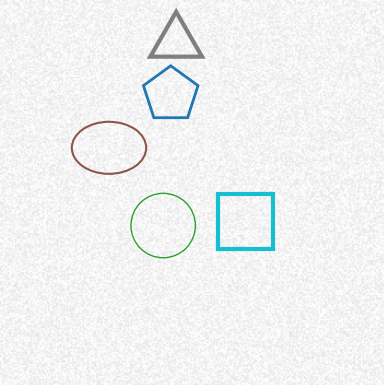[{"shape": "pentagon", "thickness": 2, "radius": 0.37, "center": [0.443, 0.755]}, {"shape": "circle", "thickness": 1, "radius": 0.42, "center": [0.424, 0.414]}, {"shape": "oval", "thickness": 1.5, "radius": 0.48, "center": [0.283, 0.616]}, {"shape": "triangle", "thickness": 3, "radius": 0.39, "center": [0.458, 0.892]}, {"shape": "square", "thickness": 3, "radius": 0.36, "center": [0.638, 0.424]}]